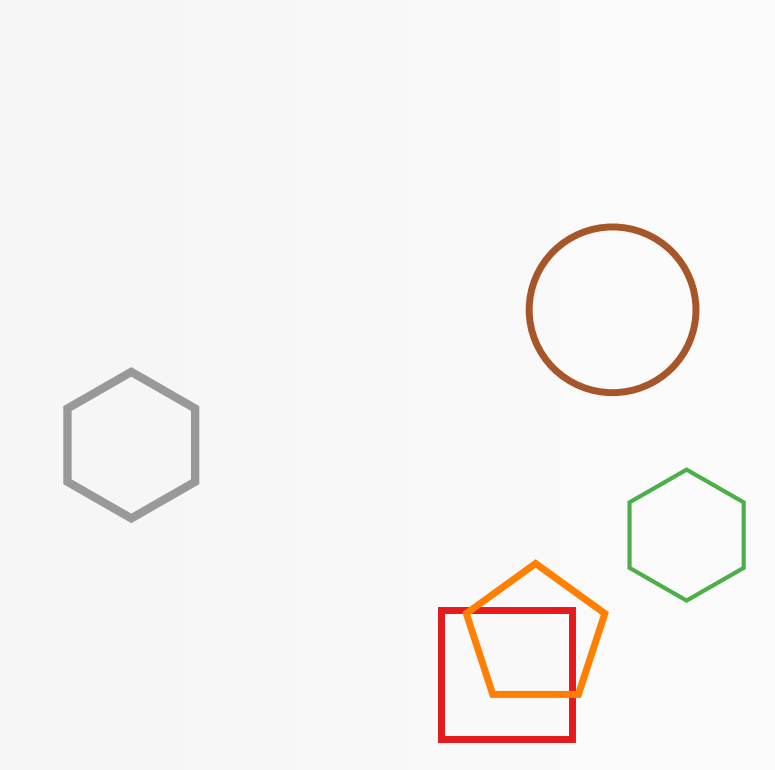[{"shape": "square", "thickness": 2.5, "radius": 0.42, "center": [0.653, 0.124]}, {"shape": "hexagon", "thickness": 1.5, "radius": 0.43, "center": [0.886, 0.305]}, {"shape": "pentagon", "thickness": 2.5, "radius": 0.47, "center": [0.691, 0.174]}, {"shape": "circle", "thickness": 2.5, "radius": 0.54, "center": [0.79, 0.598]}, {"shape": "hexagon", "thickness": 3, "radius": 0.48, "center": [0.169, 0.422]}]